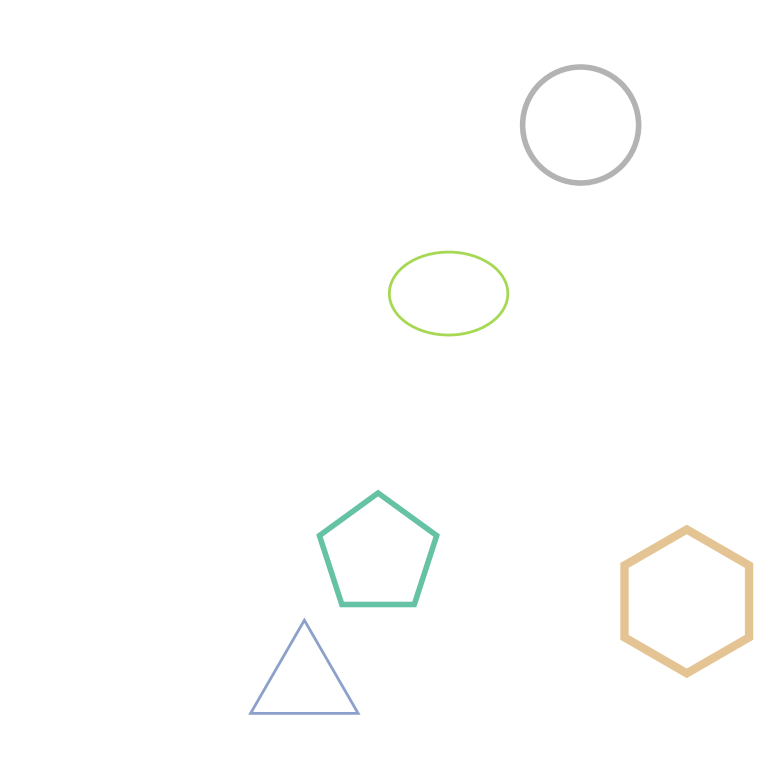[{"shape": "pentagon", "thickness": 2, "radius": 0.4, "center": [0.491, 0.28]}, {"shape": "triangle", "thickness": 1, "radius": 0.4, "center": [0.395, 0.114]}, {"shape": "oval", "thickness": 1, "radius": 0.38, "center": [0.583, 0.619]}, {"shape": "hexagon", "thickness": 3, "radius": 0.47, "center": [0.892, 0.219]}, {"shape": "circle", "thickness": 2, "radius": 0.38, "center": [0.754, 0.838]}]